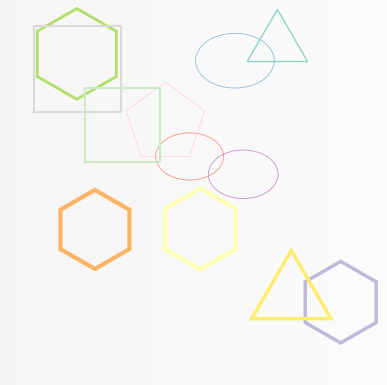[{"shape": "triangle", "thickness": 1, "radius": 0.45, "center": [0.716, 0.885]}, {"shape": "hexagon", "thickness": 3, "radius": 0.52, "center": [0.517, 0.405]}, {"shape": "hexagon", "thickness": 2.5, "radius": 0.53, "center": [0.879, 0.215]}, {"shape": "oval", "thickness": 0.5, "radius": 0.44, "center": [0.489, 0.594]}, {"shape": "oval", "thickness": 0.5, "radius": 0.51, "center": [0.606, 0.842]}, {"shape": "hexagon", "thickness": 3, "radius": 0.51, "center": [0.245, 0.404]}, {"shape": "hexagon", "thickness": 2, "radius": 0.59, "center": [0.198, 0.86]}, {"shape": "pentagon", "thickness": 0.5, "radius": 0.53, "center": [0.427, 0.679]}, {"shape": "square", "thickness": 1.5, "radius": 0.56, "center": [0.2, 0.821]}, {"shape": "oval", "thickness": 0.5, "radius": 0.45, "center": [0.628, 0.547]}, {"shape": "square", "thickness": 1.5, "radius": 0.48, "center": [0.316, 0.676]}, {"shape": "triangle", "thickness": 2.5, "radius": 0.59, "center": [0.752, 0.231]}]